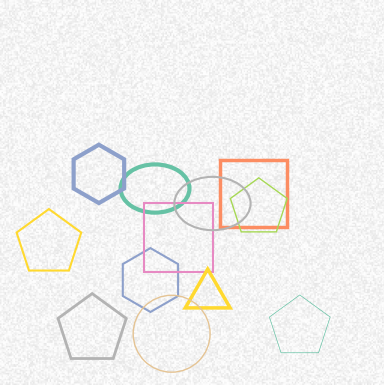[{"shape": "pentagon", "thickness": 0.5, "radius": 0.41, "center": [0.779, 0.151]}, {"shape": "oval", "thickness": 3, "radius": 0.45, "center": [0.403, 0.51]}, {"shape": "square", "thickness": 2.5, "radius": 0.44, "center": [0.659, 0.498]}, {"shape": "hexagon", "thickness": 3, "radius": 0.38, "center": [0.257, 0.548]}, {"shape": "hexagon", "thickness": 1.5, "radius": 0.41, "center": [0.391, 0.273]}, {"shape": "square", "thickness": 1.5, "radius": 0.45, "center": [0.464, 0.382]}, {"shape": "pentagon", "thickness": 1, "radius": 0.39, "center": [0.672, 0.46]}, {"shape": "pentagon", "thickness": 1.5, "radius": 0.44, "center": [0.127, 0.369]}, {"shape": "triangle", "thickness": 2.5, "radius": 0.34, "center": [0.539, 0.234]}, {"shape": "circle", "thickness": 1, "radius": 0.5, "center": [0.446, 0.133]}, {"shape": "pentagon", "thickness": 2, "radius": 0.47, "center": [0.239, 0.144]}, {"shape": "oval", "thickness": 1.5, "radius": 0.5, "center": [0.552, 0.471]}]